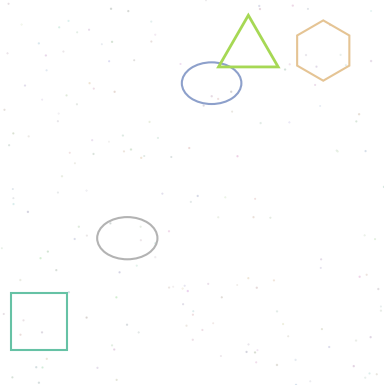[{"shape": "square", "thickness": 1.5, "radius": 0.37, "center": [0.102, 0.164]}, {"shape": "oval", "thickness": 1.5, "radius": 0.39, "center": [0.55, 0.784]}, {"shape": "triangle", "thickness": 2, "radius": 0.45, "center": [0.645, 0.871]}, {"shape": "hexagon", "thickness": 1.5, "radius": 0.39, "center": [0.84, 0.869]}, {"shape": "oval", "thickness": 1.5, "radius": 0.39, "center": [0.331, 0.381]}]